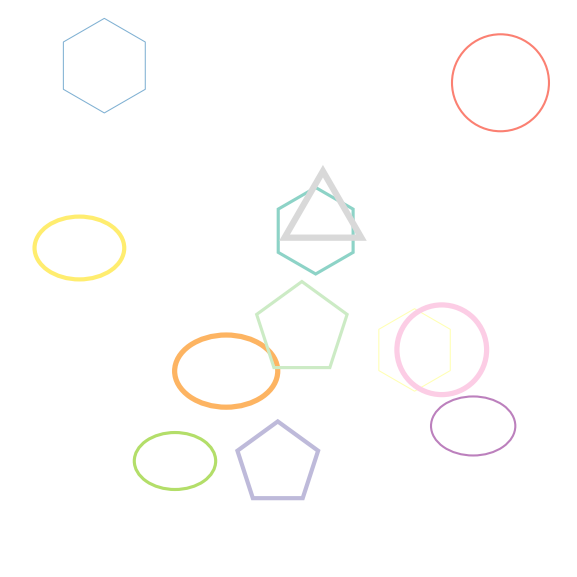[{"shape": "hexagon", "thickness": 1.5, "radius": 0.37, "center": [0.547, 0.6]}, {"shape": "hexagon", "thickness": 0.5, "radius": 0.36, "center": [0.718, 0.393]}, {"shape": "pentagon", "thickness": 2, "radius": 0.37, "center": [0.481, 0.196]}, {"shape": "circle", "thickness": 1, "radius": 0.42, "center": [0.867, 0.856]}, {"shape": "hexagon", "thickness": 0.5, "radius": 0.41, "center": [0.181, 0.885]}, {"shape": "oval", "thickness": 2.5, "radius": 0.45, "center": [0.392, 0.357]}, {"shape": "oval", "thickness": 1.5, "radius": 0.35, "center": [0.303, 0.201]}, {"shape": "circle", "thickness": 2.5, "radius": 0.39, "center": [0.765, 0.393]}, {"shape": "triangle", "thickness": 3, "radius": 0.38, "center": [0.559, 0.626]}, {"shape": "oval", "thickness": 1, "radius": 0.36, "center": [0.819, 0.262]}, {"shape": "pentagon", "thickness": 1.5, "radius": 0.41, "center": [0.523, 0.429]}, {"shape": "oval", "thickness": 2, "radius": 0.39, "center": [0.137, 0.57]}]